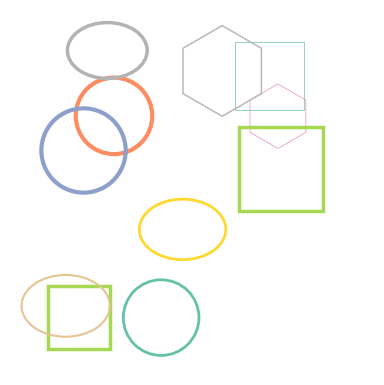[{"shape": "circle", "thickness": 2, "radius": 0.49, "center": [0.419, 0.175]}, {"shape": "square", "thickness": 0.5, "radius": 0.44, "center": [0.7, 0.803]}, {"shape": "circle", "thickness": 3, "radius": 0.5, "center": [0.296, 0.699]}, {"shape": "circle", "thickness": 3, "radius": 0.55, "center": [0.217, 0.609]}, {"shape": "hexagon", "thickness": 0.5, "radius": 0.42, "center": [0.722, 0.698]}, {"shape": "square", "thickness": 2.5, "radius": 0.41, "center": [0.205, 0.176]}, {"shape": "square", "thickness": 2.5, "radius": 0.55, "center": [0.73, 0.561]}, {"shape": "oval", "thickness": 2, "radius": 0.56, "center": [0.474, 0.404]}, {"shape": "oval", "thickness": 1.5, "radius": 0.57, "center": [0.171, 0.206]}, {"shape": "oval", "thickness": 2.5, "radius": 0.52, "center": [0.279, 0.869]}, {"shape": "hexagon", "thickness": 1, "radius": 0.59, "center": [0.577, 0.816]}]